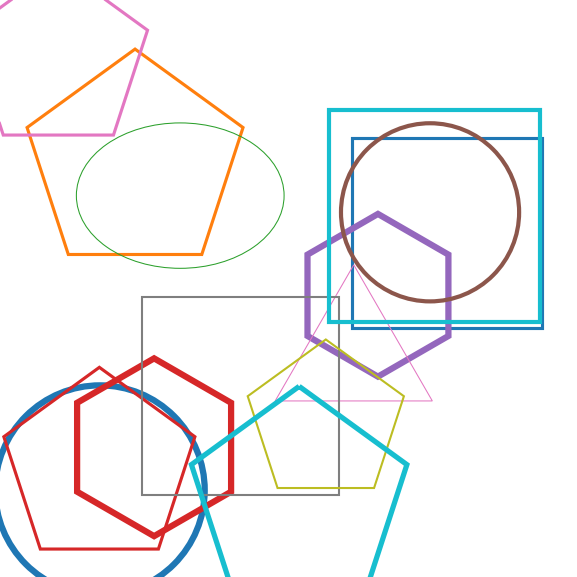[{"shape": "square", "thickness": 1.5, "radius": 0.82, "center": [0.773, 0.595]}, {"shape": "circle", "thickness": 3, "radius": 0.91, "center": [0.173, 0.15]}, {"shape": "pentagon", "thickness": 1.5, "radius": 0.98, "center": [0.234, 0.718]}, {"shape": "oval", "thickness": 0.5, "radius": 0.9, "center": [0.312, 0.66]}, {"shape": "hexagon", "thickness": 3, "radius": 0.77, "center": [0.267, 0.225]}, {"shape": "pentagon", "thickness": 1.5, "radius": 0.87, "center": [0.172, 0.189]}, {"shape": "hexagon", "thickness": 3, "radius": 0.7, "center": [0.654, 0.488]}, {"shape": "circle", "thickness": 2, "radius": 0.77, "center": [0.745, 0.631]}, {"shape": "triangle", "thickness": 0.5, "radius": 0.79, "center": [0.613, 0.383]}, {"shape": "pentagon", "thickness": 1.5, "radius": 0.81, "center": [0.101, 0.897]}, {"shape": "square", "thickness": 1, "radius": 0.86, "center": [0.417, 0.313]}, {"shape": "pentagon", "thickness": 1, "radius": 0.71, "center": [0.564, 0.269]}, {"shape": "square", "thickness": 2, "radius": 0.92, "center": [0.753, 0.625]}, {"shape": "pentagon", "thickness": 2.5, "radius": 0.98, "center": [0.518, 0.134]}]